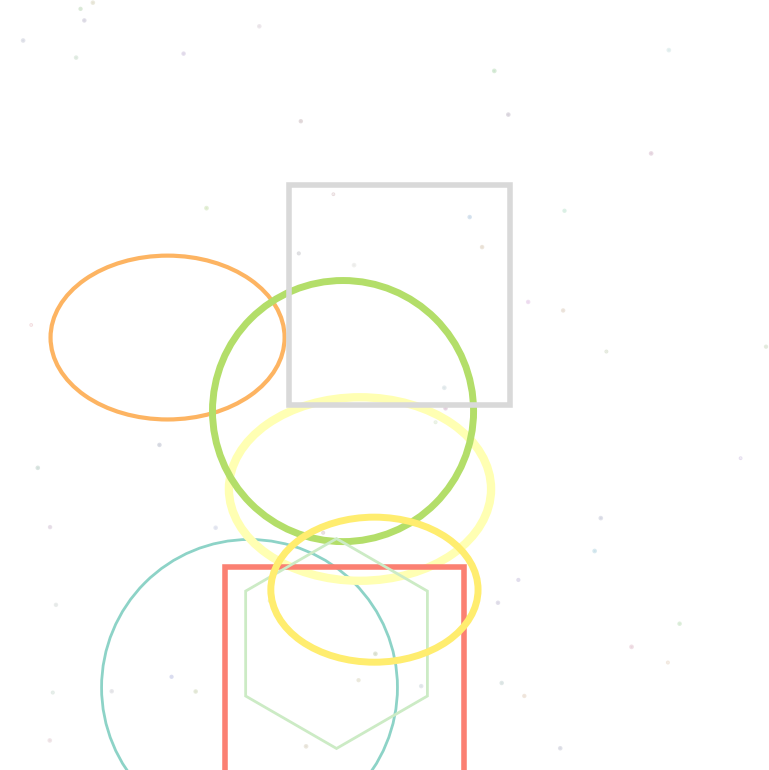[{"shape": "circle", "thickness": 1, "radius": 0.96, "center": [0.324, 0.107]}, {"shape": "oval", "thickness": 3, "radius": 0.85, "center": [0.468, 0.365]}, {"shape": "square", "thickness": 2, "radius": 0.78, "center": [0.447, 0.109]}, {"shape": "oval", "thickness": 1.5, "radius": 0.76, "center": [0.218, 0.562]}, {"shape": "circle", "thickness": 2.5, "radius": 0.85, "center": [0.445, 0.466]}, {"shape": "square", "thickness": 2, "radius": 0.72, "center": [0.518, 0.617]}, {"shape": "hexagon", "thickness": 1, "radius": 0.68, "center": [0.437, 0.164]}, {"shape": "oval", "thickness": 2.5, "radius": 0.67, "center": [0.486, 0.234]}]